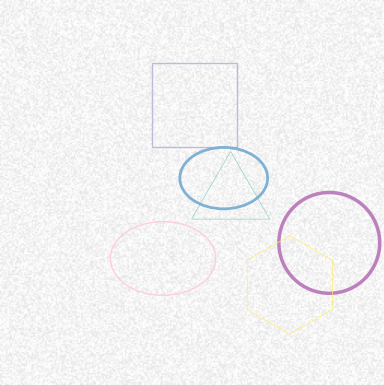[{"shape": "triangle", "thickness": 0.5, "radius": 0.59, "center": [0.599, 0.489]}, {"shape": "square", "thickness": 1, "radius": 0.55, "center": [0.506, 0.727]}, {"shape": "oval", "thickness": 2, "radius": 0.57, "center": [0.581, 0.537]}, {"shape": "oval", "thickness": 1, "radius": 0.68, "center": [0.423, 0.329]}, {"shape": "circle", "thickness": 2.5, "radius": 0.65, "center": [0.855, 0.369]}, {"shape": "hexagon", "thickness": 0.5, "radius": 0.64, "center": [0.753, 0.26]}]